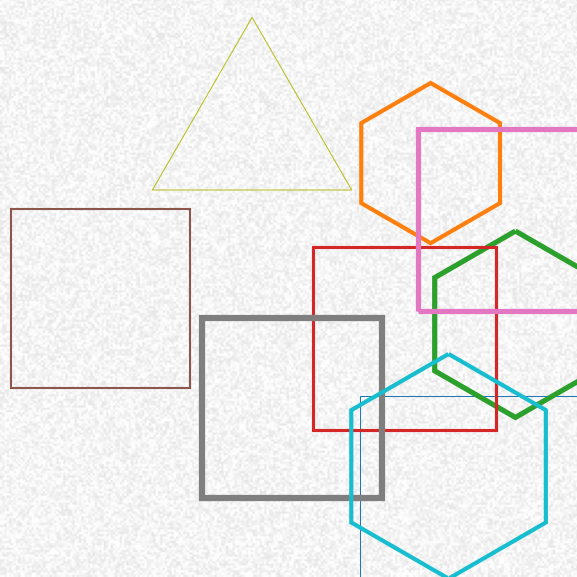[{"shape": "square", "thickness": 0.5, "radius": 1.0, "center": [0.822, 0.114]}, {"shape": "hexagon", "thickness": 2, "radius": 0.69, "center": [0.746, 0.717]}, {"shape": "hexagon", "thickness": 2.5, "radius": 0.81, "center": [0.893, 0.438]}, {"shape": "square", "thickness": 1.5, "radius": 0.8, "center": [0.7, 0.413]}, {"shape": "square", "thickness": 1, "radius": 0.77, "center": [0.173, 0.482]}, {"shape": "square", "thickness": 2.5, "radius": 0.79, "center": [0.882, 0.618]}, {"shape": "square", "thickness": 3, "radius": 0.78, "center": [0.506, 0.293]}, {"shape": "triangle", "thickness": 0.5, "radius": 1.0, "center": [0.436, 0.77]}, {"shape": "hexagon", "thickness": 2, "radius": 0.97, "center": [0.777, 0.192]}]